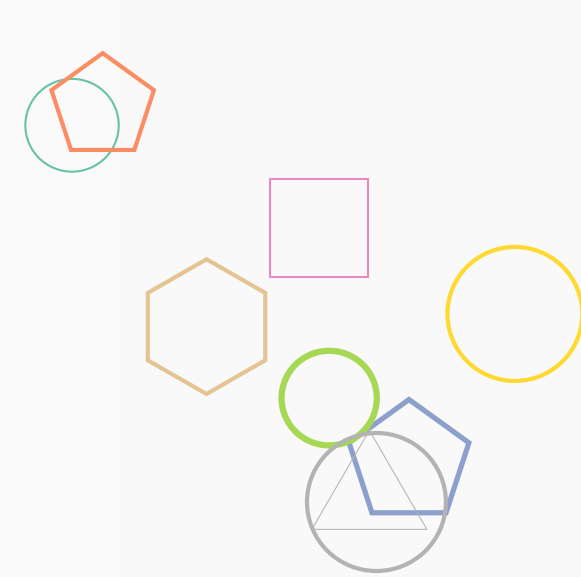[{"shape": "circle", "thickness": 1, "radius": 0.4, "center": [0.124, 0.782]}, {"shape": "pentagon", "thickness": 2, "radius": 0.46, "center": [0.177, 0.814]}, {"shape": "pentagon", "thickness": 2.5, "radius": 0.54, "center": [0.704, 0.199]}, {"shape": "square", "thickness": 1, "radius": 0.42, "center": [0.548, 0.604]}, {"shape": "circle", "thickness": 3, "radius": 0.41, "center": [0.566, 0.31]}, {"shape": "circle", "thickness": 2, "radius": 0.58, "center": [0.886, 0.456]}, {"shape": "hexagon", "thickness": 2, "radius": 0.58, "center": [0.355, 0.434]}, {"shape": "circle", "thickness": 2, "radius": 0.6, "center": [0.648, 0.13]}, {"shape": "triangle", "thickness": 0.5, "radius": 0.57, "center": [0.635, 0.14]}]